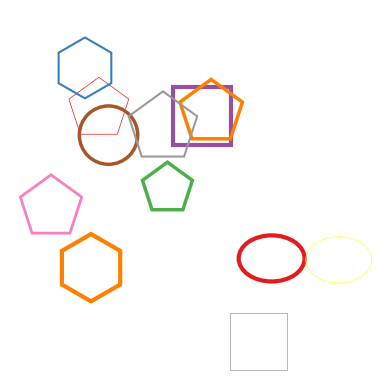[{"shape": "pentagon", "thickness": 0.5, "radius": 0.41, "center": [0.257, 0.717]}, {"shape": "oval", "thickness": 3, "radius": 0.43, "center": [0.706, 0.329]}, {"shape": "hexagon", "thickness": 1.5, "radius": 0.4, "center": [0.221, 0.824]}, {"shape": "pentagon", "thickness": 2.5, "radius": 0.34, "center": [0.435, 0.51]}, {"shape": "square", "thickness": 3, "radius": 0.38, "center": [0.525, 0.699]}, {"shape": "pentagon", "thickness": 2.5, "radius": 0.43, "center": [0.548, 0.708]}, {"shape": "hexagon", "thickness": 3, "radius": 0.44, "center": [0.236, 0.305]}, {"shape": "oval", "thickness": 0.5, "radius": 0.43, "center": [0.88, 0.325]}, {"shape": "circle", "thickness": 2.5, "radius": 0.38, "center": [0.282, 0.649]}, {"shape": "pentagon", "thickness": 2, "radius": 0.42, "center": [0.133, 0.462]}, {"shape": "square", "thickness": 0.5, "radius": 0.37, "center": [0.672, 0.114]}, {"shape": "pentagon", "thickness": 1.5, "radius": 0.47, "center": [0.423, 0.669]}]